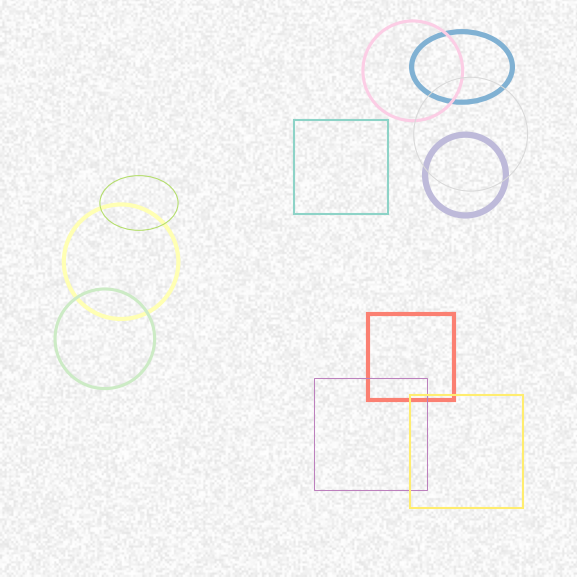[{"shape": "square", "thickness": 1, "radius": 0.41, "center": [0.59, 0.71]}, {"shape": "circle", "thickness": 2, "radius": 0.5, "center": [0.21, 0.546]}, {"shape": "circle", "thickness": 3, "radius": 0.35, "center": [0.806, 0.696]}, {"shape": "square", "thickness": 2, "radius": 0.37, "center": [0.711, 0.381]}, {"shape": "oval", "thickness": 2.5, "radius": 0.44, "center": [0.8, 0.883]}, {"shape": "oval", "thickness": 0.5, "radius": 0.34, "center": [0.241, 0.648]}, {"shape": "circle", "thickness": 1.5, "radius": 0.43, "center": [0.715, 0.877]}, {"shape": "circle", "thickness": 0.5, "radius": 0.49, "center": [0.815, 0.767]}, {"shape": "square", "thickness": 0.5, "radius": 0.49, "center": [0.642, 0.247]}, {"shape": "circle", "thickness": 1.5, "radius": 0.43, "center": [0.182, 0.412]}, {"shape": "square", "thickness": 1, "radius": 0.49, "center": [0.808, 0.217]}]